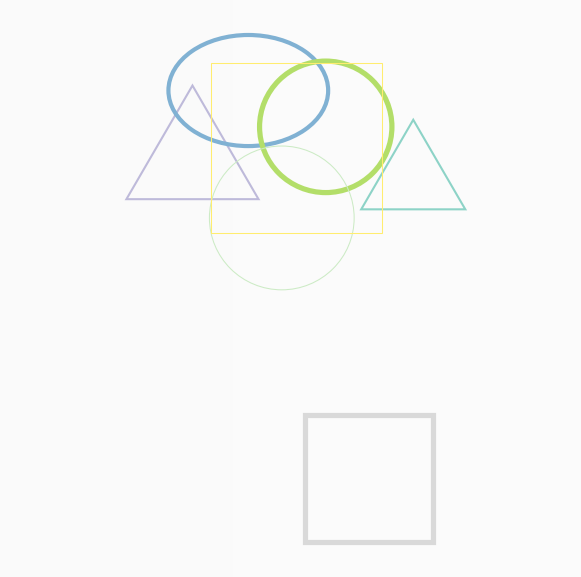[{"shape": "triangle", "thickness": 1, "radius": 0.52, "center": [0.711, 0.688]}, {"shape": "triangle", "thickness": 1, "radius": 0.66, "center": [0.331, 0.72]}, {"shape": "oval", "thickness": 2, "radius": 0.69, "center": [0.427, 0.842]}, {"shape": "circle", "thickness": 2.5, "radius": 0.57, "center": [0.56, 0.779]}, {"shape": "square", "thickness": 2.5, "radius": 0.55, "center": [0.635, 0.17]}, {"shape": "circle", "thickness": 0.5, "radius": 0.62, "center": [0.485, 0.622]}, {"shape": "square", "thickness": 0.5, "radius": 0.74, "center": [0.511, 0.742]}]